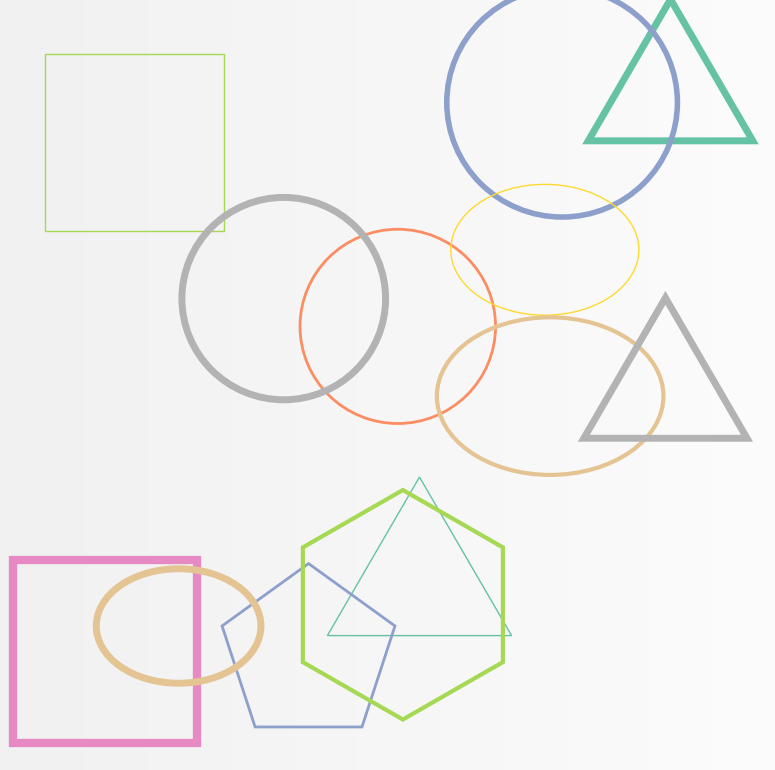[{"shape": "triangle", "thickness": 2.5, "radius": 0.61, "center": [0.865, 0.878]}, {"shape": "triangle", "thickness": 0.5, "radius": 0.69, "center": [0.541, 0.243]}, {"shape": "circle", "thickness": 1, "radius": 0.63, "center": [0.513, 0.576]}, {"shape": "pentagon", "thickness": 1, "radius": 0.59, "center": [0.398, 0.151]}, {"shape": "circle", "thickness": 2, "radius": 0.74, "center": [0.725, 0.867]}, {"shape": "square", "thickness": 3, "radius": 0.59, "center": [0.136, 0.154]}, {"shape": "hexagon", "thickness": 1.5, "radius": 0.75, "center": [0.52, 0.215]}, {"shape": "square", "thickness": 0.5, "radius": 0.58, "center": [0.173, 0.815]}, {"shape": "oval", "thickness": 0.5, "radius": 0.61, "center": [0.703, 0.676]}, {"shape": "oval", "thickness": 2.5, "radius": 0.53, "center": [0.23, 0.187]}, {"shape": "oval", "thickness": 1.5, "radius": 0.73, "center": [0.71, 0.486]}, {"shape": "triangle", "thickness": 2.5, "radius": 0.61, "center": [0.859, 0.492]}, {"shape": "circle", "thickness": 2.5, "radius": 0.66, "center": [0.366, 0.612]}]